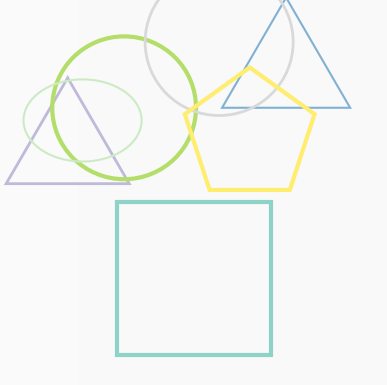[{"shape": "square", "thickness": 3, "radius": 0.99, "center": [0.501, 0.277]}, {"shape": "triangle", "thickness": 2, "radius": 0.92, "center": [0.175, 0.615]}, {"shape": "triangle", "thickness": 1.5, "radius": 0.95, "center": [0.738, 0.815]}, {"shape": "circle", "thickness": 3, "radius": 0.93, "center": [0.32, 0.72]}, {"shape": "circle", "thickness": 2, "radius": 0.96, "center": [0.566, 0.891]}, {"shape": "oval", "thickness": 1.5, "radius": 0.76, "center": [0.213, 0.687]}, {"shape": "pentagon", "thickness": 3, "radius": 0.88, "center": [0.644, 0.649]}]